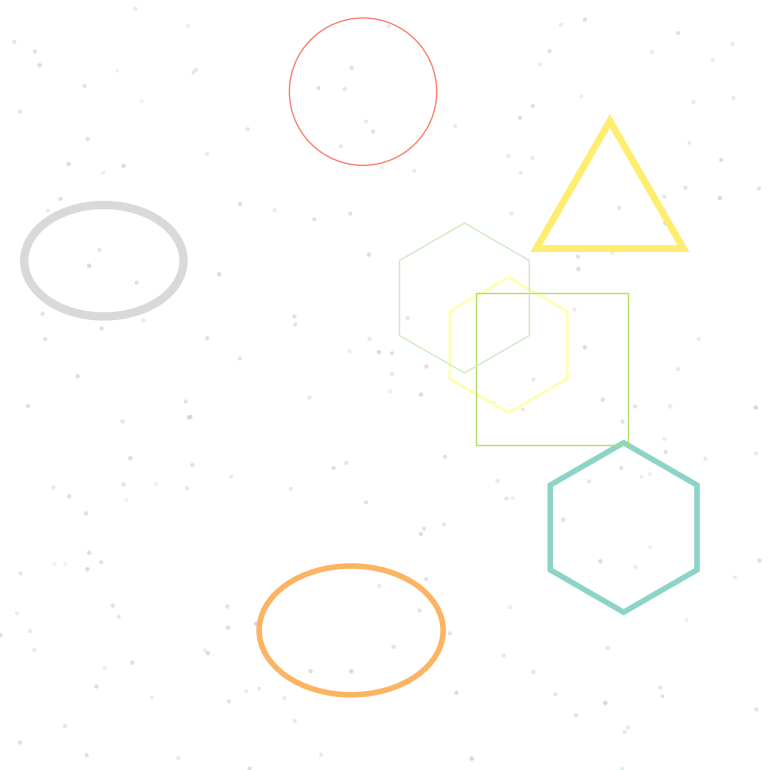[{"shape": "hexagon", "thickness": 2, "radius": 0.55, "center": [0.81, 0.315]}, {"shape": "hexagon", "thickness": 1, "radius": 0.44, "center": [0.66, 0.552]}, {"shape": "circle", "thickness": 0.5, "radius": 0.48, "center": [0.472, 0.881]}, {"shape": "oval", "thickness": 2, "radius": 0.6, "center": [0.456, 0.181]}, {"shape": "square", "thickness": 0.5, "radius": 0.49, "center": [0.717, 0.521]}, {"shape": "oval", "thickness": 3, "radius": 0.52, "center": [0.135, 0.661]}, {"shape": "hexagon", "thickness": 0.5, "radius": 0.49, "center": [0.603, 0.613]}, {"shape": "triangle", "thickness": 2.5, "radius": 0.55, "center": [0.792, 0.732]}]